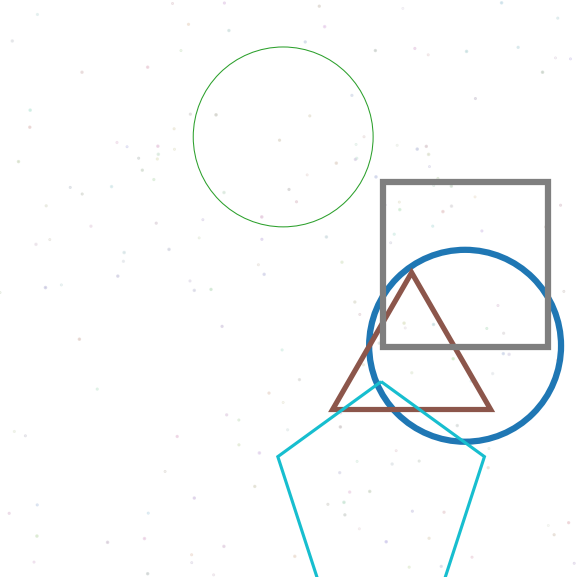[{"shape": "circle", "thickness": 3, "radius": 0.83, "center": [0.805, 0.4]}, {"shape": "circle", "thickness": 0.5, "radius": 0.78, "center": [0.49, 0.762]}, {"shape": "triangle", "thickness": 2.5, "radius": 0.79, "center": [0.713, 0.369]}, {"shape": "square", "thickness": 3, "radius": 0.71, "center": [0.806, 0.541]}, {"shape": "pentagon", "thickness": 1.5, "radius": 0.94, "center": [0.66, 0.15]}]